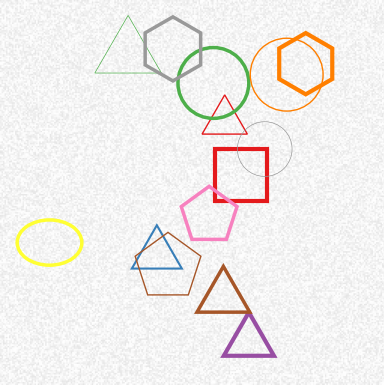[{"shape": "triangle", "thickness": 1, "radius": 0.34, "center": [0.584, 0.686]}, {"shape": "square", "thickness": 3, "radius": 0.34, "center": [0.625, 0.545]}, {"shape": "triangle", "thickness": 1.5, "radius": 0.37, "center": [0.407, 0.34]}, {"shape": "circle", "thickness": 2.5, "radius": 0.46, "center": [0.554, 0.784]}, {"shape": "triangle", "thickness": 0.5, "radius": 0.5, "center": [0.333, 0.86]}, {"shape": "triangle", "thickness": 3, "radius": 0.38, "center": [0.646, 0.114]}, {"shape": "hexagon", "thickness": 3, "radius": 0.4, "center": [0.794, 0.835]}, {"shape": "circle", "thickness": 1, "radius": 0.47, "center": [0.745, 0.806]}, {"shape": "oval", "thickness": 2.5, "radius": 0.42, "center": [0.129, 0.37]}, {"shape": "pentagon", "thickness": 1, "radius": 0.45, "center": [0.436, 0.307]}, {"shape": "triangle", "thickness": 2.5, "radius": 0.4, "center": [0.58, 0.229]}, {"shape": "pentagon", "thickness": 2.5, "radius": 0.38, "center": [0.543, 0.44]}, {"shape": "hexagon", "thickness": 2.5, "radius": 0.42, "center": [0.449, 0.873]}, {"shape": "circle", "thickness": 0.5, "radius": 0.36, "center": [0.688, 0.613]}]